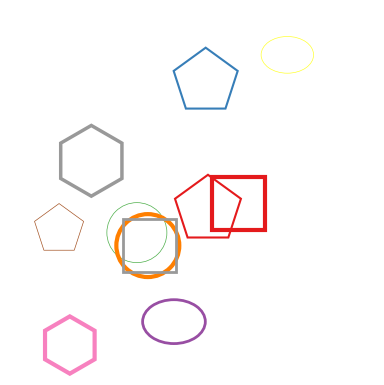[{"shape": "square", "thickness": 3, "radius": 0.34, "center": [0.618, 0.471]}, {"shape": "pentagon", "thickness": 1.5, "radius": 0.45, "center": [0.54, 0.456]}, {"shape": "pentagon", "thickness": 1.5, "radius": 0.44, "center": [0.534, 0.789]}, {"shape": "circle", "thickness": 0.5, "radius": 0.39, "center": [0.356, 0.396]}, {"shape": "oval", "thickness": 2, "radius": 0.41, "center": [0.452, 0.165]}, {"shape": "circle", "thickness": 3, "radius": 0.41, "center": [0.384, 0.362]}, {"shape": "oval", "thickness": 0.5, "radius": 0.34, "center": [0.746, 0.858]}, {"shape": "pentagon", "thickness": 0.5, "radius": 0.34, "center": [0.153, 0.404]}, {"shape": "hexagon", "thickness": 3, "radius": 0.37, "center": [0.181, 0.104]}, {"shape": "square", "thickness": 2, "radius": 0.35, "center": [0.388, 0.361]}, {"shape": "hexagon", "thickness": 2.5, "radius": 0.46, "center": [0.237, 0.582]}]